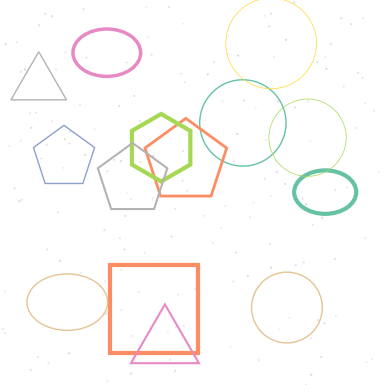[{"shape": "oval", "thickness": 3, "radius": 0.4, "center": [0.845, 0.501]}, {"shape": "circle", "thickness": 1, "radius": 0.56, "center": [0.631, 0.681]}, {"shape": "pentagon", "thickness": 2, "radius": 0.56, "center": [0.483, 0.581]}, {"shape": "square", "thickness": 3, "radius": 0.57, "center": [0.4, 0.197]}, {"shape": "pentagon", "thickness": 1, "radius": 0.42, "center": [0.166, 0.591]}, {"shape": "triangle", "thickness": 1.5, "radius": 0.51, "center": [0.428, 0.108]}, {"shape": "oval", "thickness": 2.5, "radius": 0.44, "center": [0.277, 0.863]}, {"shape": "circle", "thickness": 0.5, "radius": 0.5, "center": [0.799, 0.642]}, {"shape": "hexagon", "thickness": 3, "radius": 0.44, "center": [0.418, 0.616]}, {"shape": "circle", "thickness": 0.5, "radius": 0.59, "center": [0.704, 0.887]}, {"shape": "oval", "thickness": 1, "radius": 0.52, "center": [0.175, 0.215]}, {"shape": "circle", "thickness": 1, "radius": 0.46, "center": [0.745, 0.201]}, {"shape": "pentagon", "thickness": 1.5, "radius": 0.47, "center": [0.344, 0.534]}, {"shape": "triangle", "thickness": 1, "radius": 0.42, "center": [0.101, 0.782]}]